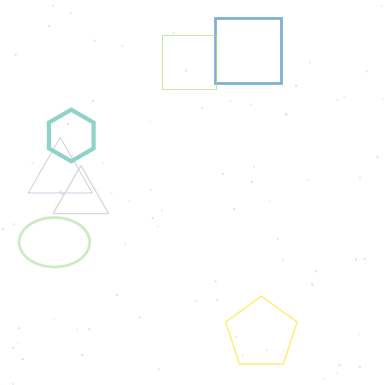[{"shape": "hexagon", "thickness": 3, "radius": 0.34, "center": [0.185, 0.648]}, {"shape": "triangle", "thickness": 0.5, "radius": 0.48, "center": [0.157, 0.547]}, {"shape": "square", "thickness": 2, "radius": 0.43, "center": [0.644, 0.869]}, {"shape": "square", "thickness": 0.5, "radius": 0.35, "center": [0.491, 0.839]}, {"shape": "triangle", "thickness": 1, "radius": 0.42, "center": [0.21, 0.487]}, {"shape": "oval", "thickness": 2, "radius": 0.46, "center": [0.141, 0.371]}, {"shape": "pentagon", "thickness": 1, "radius": 0.49, "center": [0.679, 0.133]}]